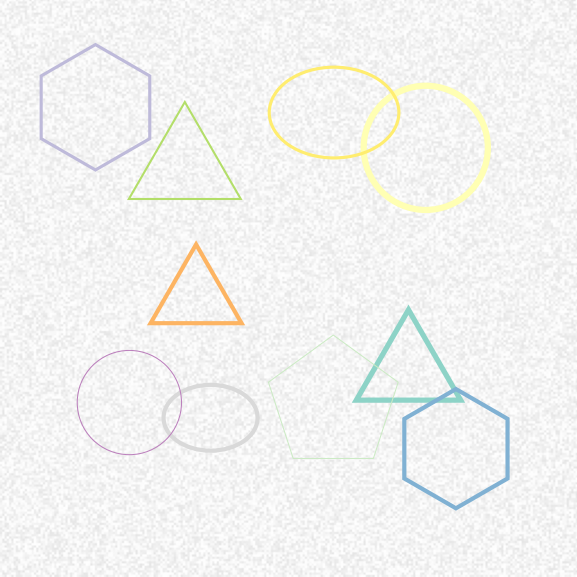[{"shape": "triangle", "thickness": 2.5, "radius": 0.52, "center": [0.707, 0.358]}, {"shape": "circle", "thickness": 3, "radius": 0.54, "center": [0.737, 0.743]}, {"shape": "hexagon", "thickness": 1.5, "radius": 0.54, "center": [0.165, 0.813]}, {"shape": "hexagon", "thickness": 2, "radius": 0.52, "center": [0.789, 0.222]}, {"shape": "triangle", "thickness": 2, "radius": 0.45, "center": [0.34, 0.485]}, {"shape": "triangle", "thickness": 1, "radius": 0.56, "center": [0.32, 0.711]}, {"shape": "oval", "thickness": 2, "radius": 0.41, "center": [0.365, 0.276]}, {"shape": "circle", "thickness": 0.5, "radius": 0.45, "center": [0.224, 0.302]}, {"shape": "pentagon", "thickness": 0.5, "radius": 0.59, "center": [0.577, 0.301]}, {"shape": "oval", "thickness": 1.5, "radius": 0.56, "center": [0.578, 0.804]}]